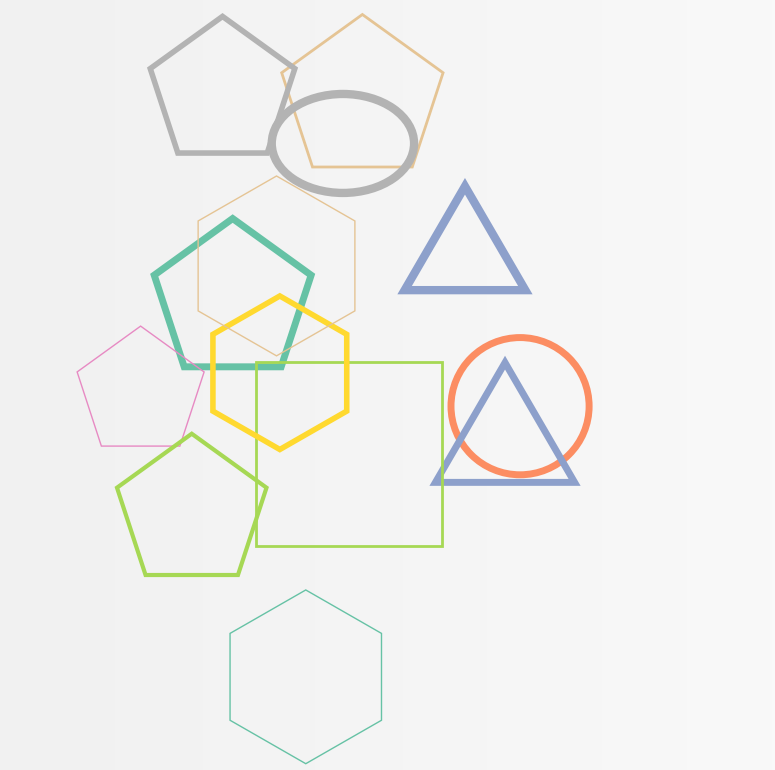[{"shape": "pentagon", "thickness": 2.5, "radius": 0.53, "center": [0.3, 0.61]}, {"shape": "hexagon", "thickness": 0.5, "radius": 0.56, "center": [0.395, 0.121]}, {"shape": "circle", "thickness": 2.5, "radius": 0.45, "center": [0.671, 0.472]}, {"shape": "triangle", "thickness": 3, "radius": 0.45, "center": [0.6, 0.668]}, {"shape": "triangle", "thickness": 2.5, "radius": 0.52, "center": [0.652, 0.425]}, {"shape": "pentagon", "thickness": 0.5, "radius": 0.43, "center": [0.181, 0.49]}, {"shape": "pentagon", "thickness": 1.5, "radius": 0.51, "center": [0.247, 0.335]}, {"shape": "square", "thickness": 1, "radius": 0.6, "center": [0.451, 0.41]}, {"shape": "hexagon", "thickness": 2, "radius": 0.5, "center": [0.361, 0.516]}, {"shape": "pentagon", "thickness": 1, "radius": 0.55, "center": [0.468, 0.872]}, {"shape": "hexagon", "thickness": 0.5, "radius": 0.58, "center": [0.357, 0.655]}, {"shape": "pentagon", "thickness": 2, "radius": 0.49, "center": [0.287, 0.881]}, {"shape": "oval", "thickness": 3, "radius": 0.46, "center": [0.442, 0.814]}]